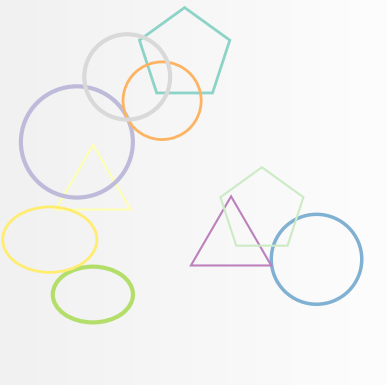[{"shape": "pentagon", "thickness": 2, "radius": 0.61, "center": [0.476, 0.858]}, {"shape": "triangle", "thickness": 1.5, "radius": 0.56, "center": [0.24, 0.512]}, {"shape": "circle", "thickness": 3, "radius": 0.72, "center": [0.198, 0.631]}, {"shape": "circle", "thickness": 2.5, "radius": 0.58, "center": [0.817, 0.327]}, {"shape": "circle", "thickness": 2, "radius": 0.5, "center": [0.418, 0.738]}, {"shape": "oval", "thickness": 3, "radius": 0.52, "center": [0.24, 0.235]}, {"shape": "circle", "thickness": 3, "radius": 0.55, "center": [0.328, 0.8]}, {"shape": "triangle", "thickness": 1.5, "radius": 0.6, "center": [0.596, 0.37]}, {"shape": "pentagon", "thickness": 1.5, "radius": 0.56, "center": [0.676, 0.453]}, {"shape": "oval", "thickness": 2, "radius": 0.61, "center": [0.129, 0.378]}]